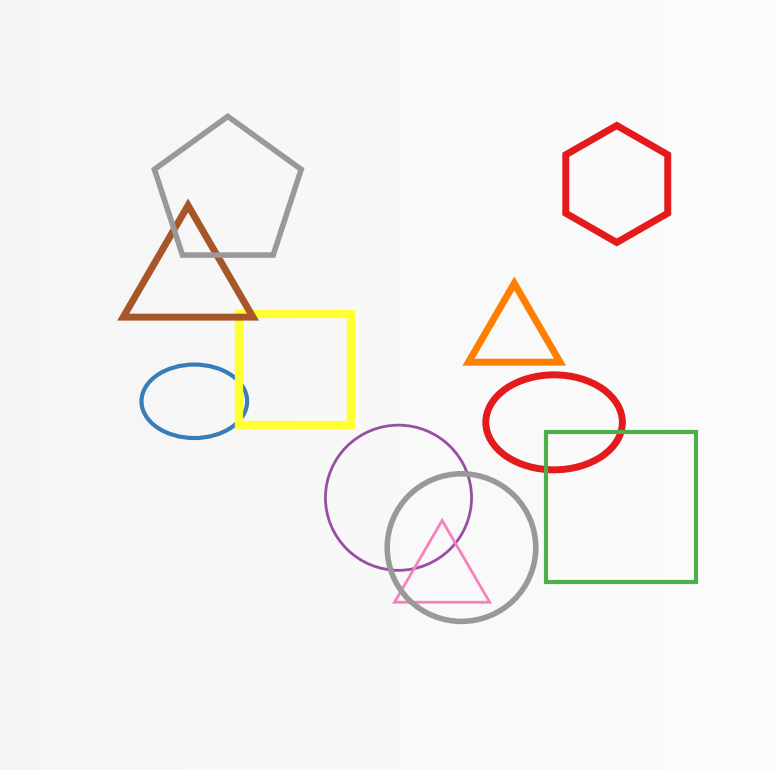[{"shape": "hexagon", "thickness": 2.5, "radius": 0.38, "center": [0.796, 0.761]}, {"shape": "oval", "thickness": 2.5, "radius": 0.44, "center": [0.715, 0.452]}, {"shape": "oval", "thickness": 1.5, "radius": 0.34, "center": [0.251, 0.479]}, {"shape": "square", "thickness": 1.5, "radius": 0.49, "center": [0.801, 0.342]}, {"shape": "circle", "thickness": 1, "radius": 0.47, "center": [0.514, 0.354]}, {"shape": "triangle", "thickness": 2.5, "radius": 0.34, "center": [0.664, 0.564]}, {"shape": "square", "thickness": 3, "radius": 0.36, "center": [0.381, 0.52]}, {"shape": "triangle", "thickness": 2.5, "radius": 0.48, "center": [0.243, 0.636]}, {"shape": "triangle", "thickness": 1, "radius": 0.35, "center": [0.57, 0.253]}, {"shape": "pentagon", "thickness": 2, "radius": 0.5, "center": [0.294, 0.749]}, {"shape": "circle", "thickness": 2, "radius": 0.48, "center": [0.595, 0.289]}]